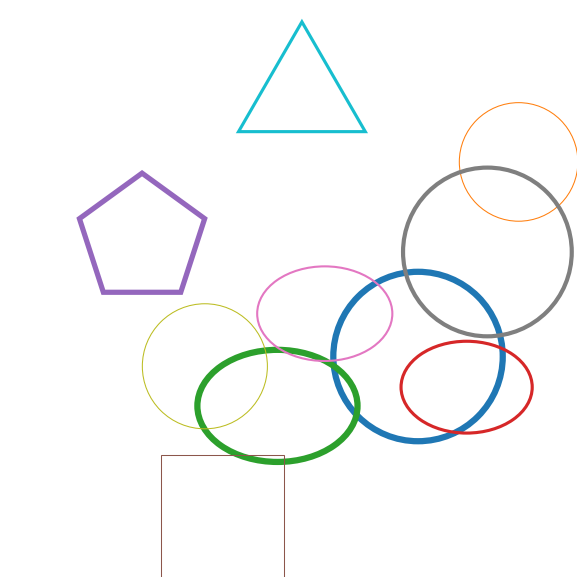[{"shape": "circle", "thickness": 3, "radius": 0.73, "center": [0.724, 0.382]}, {"shape": "circle", "thickness": 0.5, "radius": 0.51, "center": [0.898, 0.719]}, {"shape": "oval", "thickness": 3, "radius": 0.69, "center": [0.48, 0.296]}, {"shape": "oval", "thickness": 1.5, "radius": 0.57, "center": [0.808, 0.329]}, {"shape": "pentagon", "thickness": 2.5, "radius": 0.57, "center": [0.246, 0.585]}, {"shape": "square", "thickness": 0.5, "radius": 0.53, "center": [0.386, 0.105]}, {"shape": "oval", "thickness": 1, "radius": 0.59, "center": [0.562, 0.456]}, {"shape": "circle", "thickness": 2, "radius": 0.73, "center": [0.844, 0.563]}, {"shape": "circle", "thickness": 0.5, "radius": 0.54, "center": [0.355, 0.365]}, {"shape": "triangle", "thickness": 1.5, "radius": 0.63, "center": [0.523, 0.835]}]